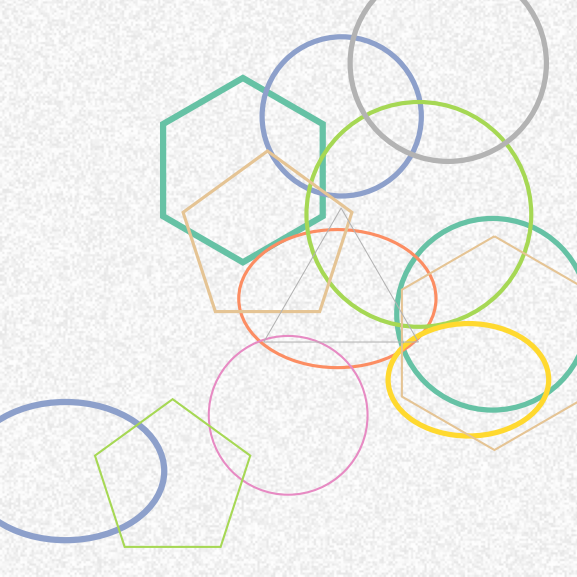[{"shape": "hexagon", "thickness": 3, "radius": 0.8, "center": [0.421, 0.705]}, {"shape": "circle", "thickness": 2.5, "radius": 0.83, "center": [0.853, 0.455]}, {"shape": "oval", "thickness": 1.5, "radius": 0.85, "center": [0.584, 0.482]}, {"shape": "oval", "thickness": 3, "radius": 0.85, "center": [0.113, 0.183]}, {"shape": "circle", "thickness": 2.5, "radius": 0.69, "center": [0.592, 0.798]}, {"shape": "circle", "thickness": 1, "radius": 0.69, "center": [0.499, 0.28]}, {"shape": "pentagon", "thickness": 1, "radius": 0.71, "center": [0.299, 0.167]}, {"shape": "circle", "thickness": 2, "radius": 0.97, "center": [0.725, 0.628]}, {"shape": "oval", "thickness": 2.5, "radius": 0.7, "center": [0.811, 0.342]}, {"shape": "pentagon", "thickness": 1.5, "radius": 0.77, "center": [0.463, 0.584]}, {"shape": "hexagon", "thickness": 1, "radius": 0.93, "center": [0.856, 0.405]}, {"shape": "triangle", "thickness": 0.5, "radius": 0.77, "center": [0.591, 0.484]}, {"shape": "circle", "thickness": 2.5, "radius": 0.85, "center": [0.776, 0.89]}]